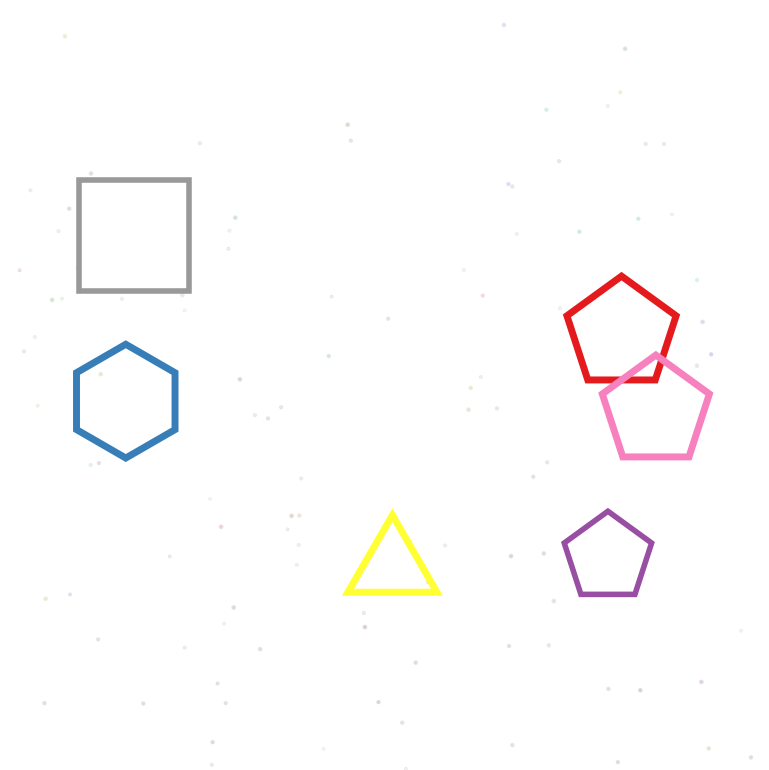[{"shape": "pentagon", "thickness": 2.5, "radius": 0.37, "center": [0.807, 0.567]}, {"shape": "hexagon", "thickness": 2.5, "radius": 0.37, "center": [0.163, 0.479]}, {"shape": "pentagon", "thickness": 2, "radius": 0.3, "center": [0.79, 0.276]}, {"shape": "triangle", "thickness": 2.5, "radius": 0.33, "center": [0.51, 0.264]}, {"shape": "pentagon", "thickness": 2.5, "radius": 0.37, "center": [0.852, 0.466]}, {"shape": "square", "thickness": 2, "radius": 0.36, "center": [0.174, 0.694]}]